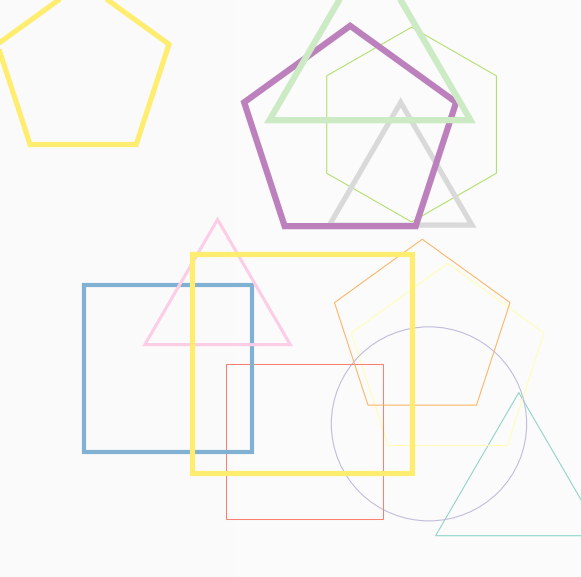[{"shape": "triangle", "thickness": 0.5, "radius": 0.83, "center": [0.893, 0.154]}, {"shape": "pentagon", "thickness": 0.5, "radius": 0.87, "center": [0.77, 0.369]}, {"shape": "circle", "thickness": 0.5, "radius": 0.84, "center": [0.738, 0.265]}, {"shape": "square", "thickness": 0.5, "radius": 0.67, "center": [0.523, 0.234]}, {"shape": "square", "thickness": 2, "radius": 0.72, "center": [0.289, 0.362]}, {"shape": "pentagon", "thickness": 0.5, "radius": 0.79, "center": [0.726, 0.426]}, {"shape": "hexagon", "thickness": 0.5, "radius": 0.84, "center": [0.708, 0.783]}, {"shape": "triangle", "thickness": 1.5, "radius": 0.72, "center": [0.374, 0.475]}, {"shape": "triangle", "thickness": 2.5, "radius": 0.71, "center": [0.689, 0.68]}, {"shape": "pentagon", "thickness": 3, "radius": 0.96, "center": [0.602, 0.763]}, {"shape": "triangle", "thickness": 3, "radius": 1.0, "center": [0.636, 0.891]}, {"shape": "pentagon", "thickness": 2.5, "radius": 0.78, "center": [0.143, 0.875]}, {"shape": "square", "thickness": 2.5, "radius": 0.95, "center": [0.52, 0.37]}]